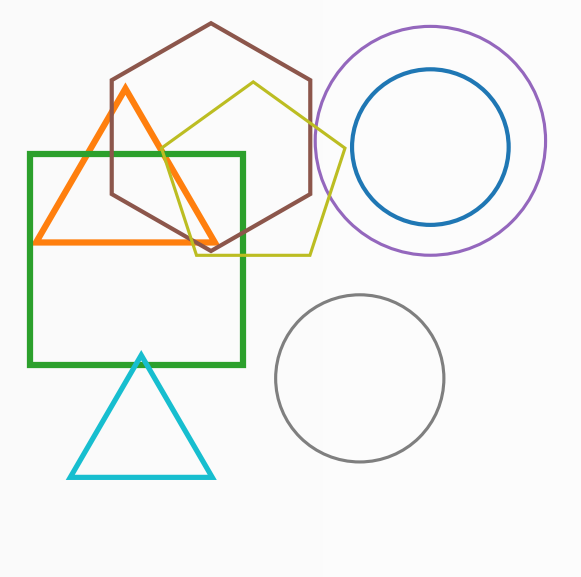[{"shape": "circle", "thickness": 2, "radius": 0.67, "center": [0.74, 0.744]}, {"shape": "triangle", "thickness": 3, "radius": 0.89, "center": [0.216, 0.668]}, {"shape": "square", "thickness": 3, "radius": 0.91, "center": [0.235, 0.55]}, {"shape": "circle", "thickness": 1.5, "radius": 0.99, "center": [0.74, 0.755]}, {"shape": "hexagon", "thickness": 2, "radius": 0.99, "center": [0.363, 0.762]}, {"shape": "circle", "thickness": 1.5, "radius": 0.72, "center": [0.619, 0.344]}, {"shape": "pentagon", "thickness": 1.5, "radius": 0.83, "center": [0.436, 0.691]}, {"shape": "triangle", "thickness": 2.5, "radius": 0.71, "center": [0.243, 0.243]}]